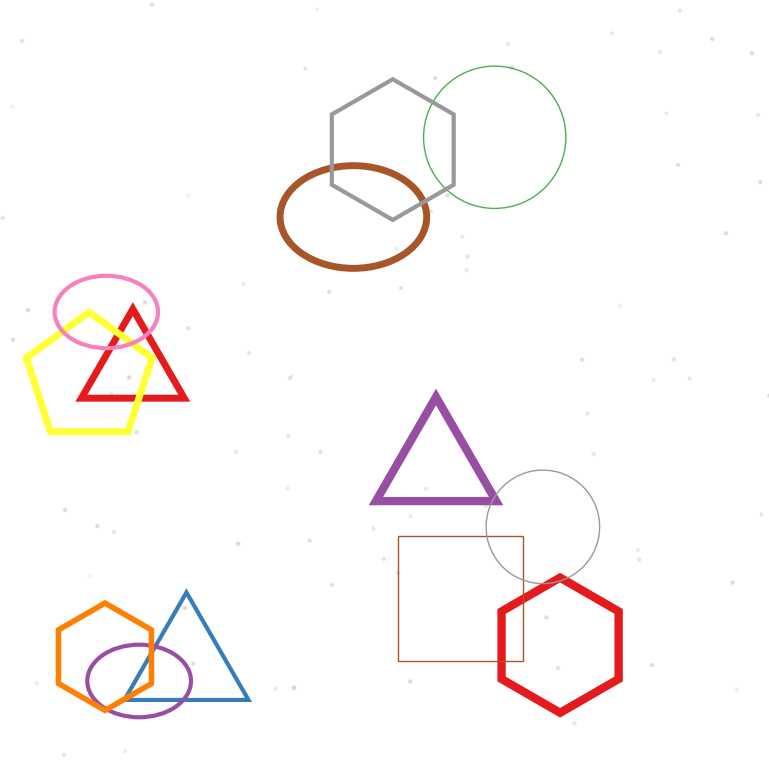[{"shape": "hexagon", "thickness": 3, "radius": 0.44, "center": [0.727, 0.162]}, {"shape": "triangle", "thickness": 2.5, "radius": 0.39, "center": [0.173, 0.521]}, {"shape": "triangle", "thickness": 1.5, "radius": 0.47, "center": [0.242, 0.138]}, {"shape": "circle", "thickness": 0.5, "radius": 0.46, "center": [0.642, 0.822]}, {"shape": "oval", "thickness": 1.5, "radius": 0.34, "center": [0.181, 0.116]}, {"shape": "triangle", "thickness": 3, "radius": 0.45, "center": [0.566, 0.394]}, {"shape": "hexagon", "thickness": 2, "radius": 0.35, "center": [0.136, 0.147]}, {"shape": "pentagon", "thickness": 2.5, "radius": 0.43, "center": [0.116, 0.509]}, {"shape": "square", "thickness": 0.5, "radius": 0.41, "center": [0.598, 0.222]}, {"shape": "oval", "thickness": 2.5, "radius": 0.48, "center": [0.459, 0.718]}, {"shape": "oval", "thickness": 1.5, "radius": 0.34, "center": [0.138, 0.595]}, {"shape": "hexagon", "thickness": 1.5, "radius": 0.46, "center": [0.51, 0.806]}, {"shape": "circle", "thickness": 0.5, "radius": 0.37, "center": [0.705, 0.316]}]